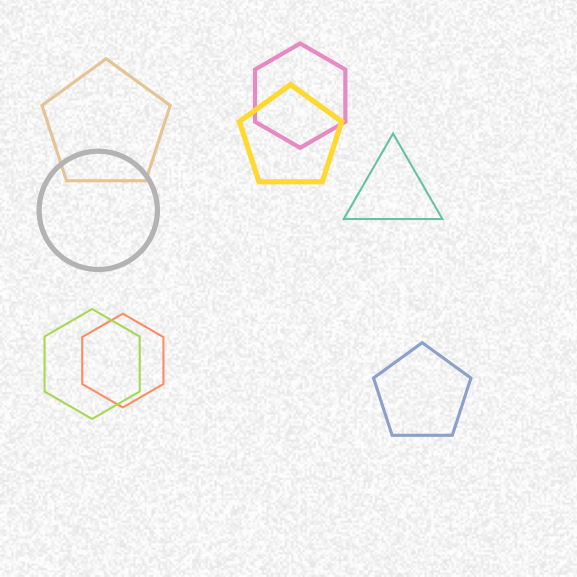[{"shape": "triangle", "thickness": 1, "radius": 0.49, "center": [0.681, 0.669]}, {"shape": "hexagon", "thickness": 1, "radius": 0.41, "center": [0.213, 0.375]}, {"shape": "pentagon", "thickness": 1.5, "radius": 0.44, "center": [0.731, 0.317]}, {"shape": "hexagon", "thickness": 2, "radius": 0.45, "center": [0.52, 0.834]}, {"shape": "hexagon", "thickness": 1, "radius": 0.48, "center": [0.16, 0.369]}, {"shape": "pentagon", "thickness": 2.5, "radius": 0.47, "center": [0.503, 0.76]}, {"shape": "pentagon", "thickness": 1.5, "radius": 0.58, "center": [0.184, 0.781]}, {"shape": "circle", "thickness": 2.5, "radius": 0.51, "center": [0.17, 0.635]}]